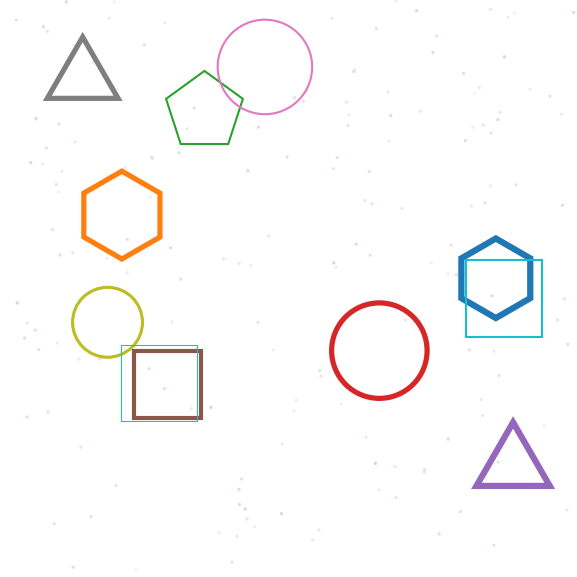[{"shape": "hexagon", "thickness": 3, "radius": 0.34, "center": [0.859, 0.517]}, {"shape": "hexagon", "thickness": 2.5, "radius": 0.38, "center": [0.211, 0.627]}, {"shape": "pentagon", "thickness": 1, "radius": 0.35, "center": [0.354, 0.806]}, {"shape": "circle", "thickness": 2.5, "radius": 0.41, "center": [0.657, 0.392]}, {"shape": "triangle", "thickness": 3, "radius": 0.37, "center": [0.889, 0.194]}, {"shape": "square", "thickness": 2, "radius": 0.29, "center": [0.29, 0.334]}, {"shape": "circle", "thickness": 1, "radius": 0.41, "center": [0.459, 0.883]}, {"shape": "triangle", "thickness": 2.5, "radius": 0.35, "center": [0.143, 0.864]}, {"shape": "circle", "thickness": 1.5, "radius": 0.3, "center": [0.186, 0.441]}, {"shape": "square", "thickness": 1, "radius": 0.33, "center": [0.873, 0.482]}, {"shape": "square", "thickness": 0.5, "radius": 0.33, "center": [0.275, 0.336]}]